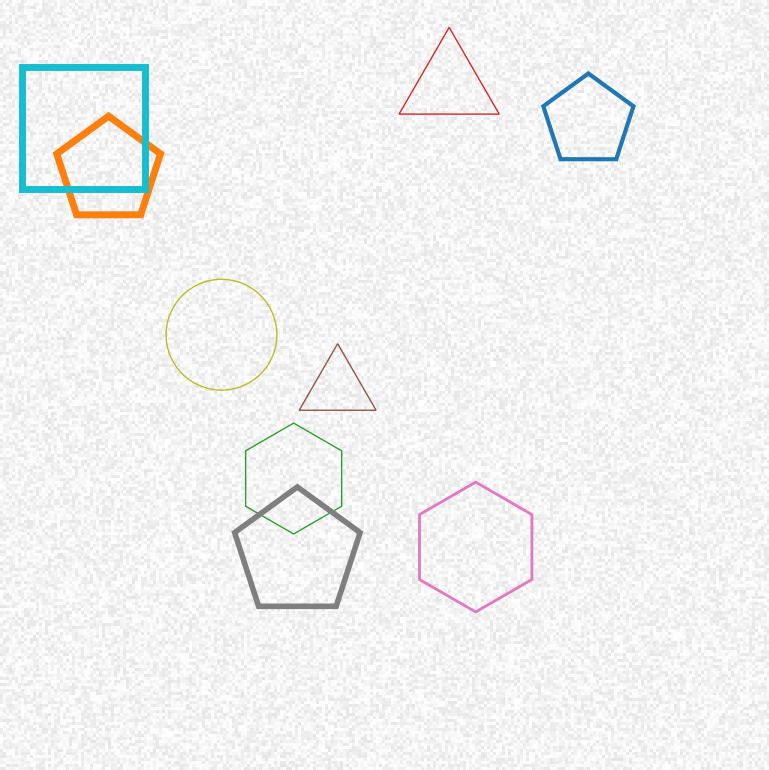[{"shape": "pentagon", "thickness": 1.5, "radius": 0.31, "center": [0.764, 0.843]}, {"shape": "pentagon", "thickness": 2.5, "radius": 0.35, "center": [0.141, 0.778]}, {"shape": "hexagon", "thickness": 0.5, "radius": 0.36, "center": [0.381, 0.379]}, {"shape": "triangle", "thickness": 0.5, "radius": 0.38, "center": [0.583, 0.889]}, {"shape": "triangle", "thickness": 0.5, "radius": 0.29, "center": [0.439, 0.496]}, {"shape": "hexagon", "thickness": 1, "radius": 0.42, "center": [0.618, 0.29]}, {"shape": "pentagon", "thickness": 2, "radius": 0.43, "center": [0.386, 0.282]}, {"shape": "circle", "thickness": 0.5, "radius": 0.36, "center": [0.288, 0.565]}, {"shape": "square", "thickness": 2.5, "radius": 0.4, "center": [0.108, 0.834]}]